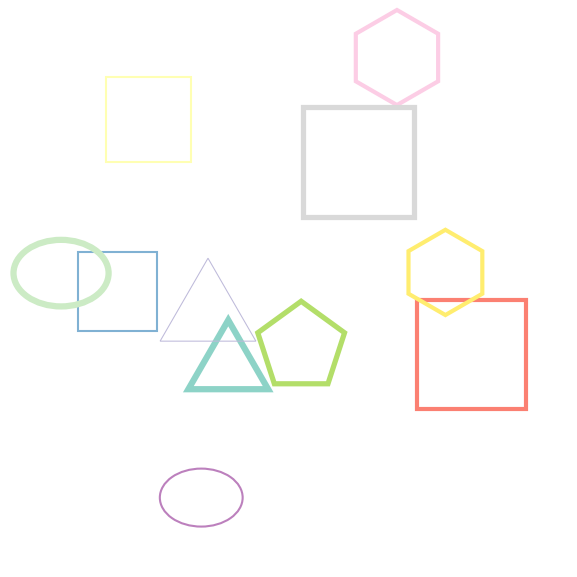[{"shape": "triangle", "thickness": 3, "radius": 0.4, "center": [0.395, 0.365]}, {"shape": "square", "thickness": 1, "radius": 0.37, "center": [0.257, 0.792]}, {"shape": "triangle", "thickness": 0.5, "radius": 0.48, "center": [0.36, 0.456]}, {"shape": "square", "thickness": 2, "radius": 0.47, "center": [0.816, 0.385]}, {"shape": "square", "thickness": 1, "radius": 0.34, "center": [0.204, 0.494]}, {"shape": "pentagon", "thickness": 2.5, "radius": 0.39, "center": [0.521, 0.398]}, {"shape": "hexagon", "thickness": 2, "radius": 0.41, "center": [0.687, 0.9]}, {"shape": "square", "thickness": 2.5, "radius": 0.48, "center": [0.62, 0.718]}, {"shape": "oval", "thickness": 1, "radius": 0.36, "center": [0.348, 0.138]}, {"shape": "oval", "thickness": 3, "radius": 0.41, "center": [0.106, 0.526]}, {"shape": "hexagon", "thickness": 2, "radius": 0.37, "center": [0.771, 0.527]}]